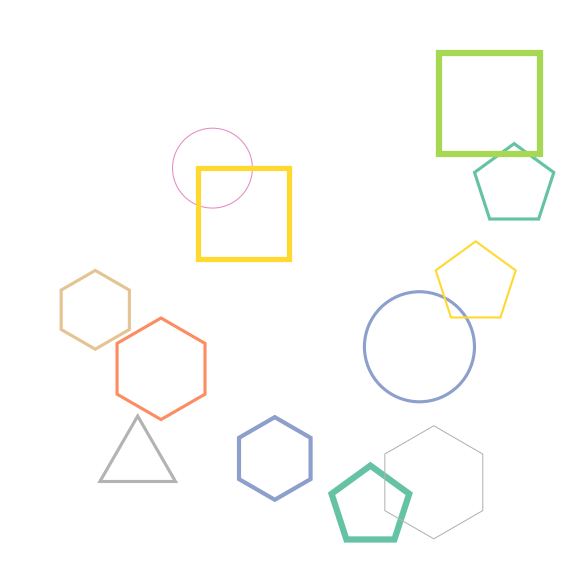[{"shape": "pentagon", "thickness": 3, "radius": 0.35, "center": [0.641, 0.122]}, {"shape": "pentagon", "thickness": 1.5, "radius": 0.36, "center": [0.89, 0.678]}, {"shape": "hexagon", "thickness": 1.5, "radius": 0.44, "center": [0.279, 0.361]}, {"shape": "hexagon", "thickness": 2, "radius": 0.36, "center": [0.476, 0.205]}, {"shape": "circle", "thickness": 1.5, "radius": 0.48, "center": [0.726, 0.399]}, {"shape": "circle", "thickness": 0.5, "radius": 0.35, "center": [0.368, 0.708]}, {"shape": "square", "thickness": 3, "radius": 0.44, "center": [0.847, 0.82]}, {"shape": "square", "thickness": 2.5, "radius": 0.4, "center": [0.422, 0.63]}, {"shape": "pentagon", "thickness": 1, "radius": 0.36, "center": [0.824, 0.508]}, {"shape": "hexagon", "thickness": 1.5, "radius": 0.34, "center": [0.165, 0.463]}, {"shape": "triangle", "thickness": 1.5, "radius": 0.38, "center": [0.238, 0.203]}, {"shape": "hexagon", "thickness": 0.5, "radius": 0.49, "center": [0.751, 0.164]}]